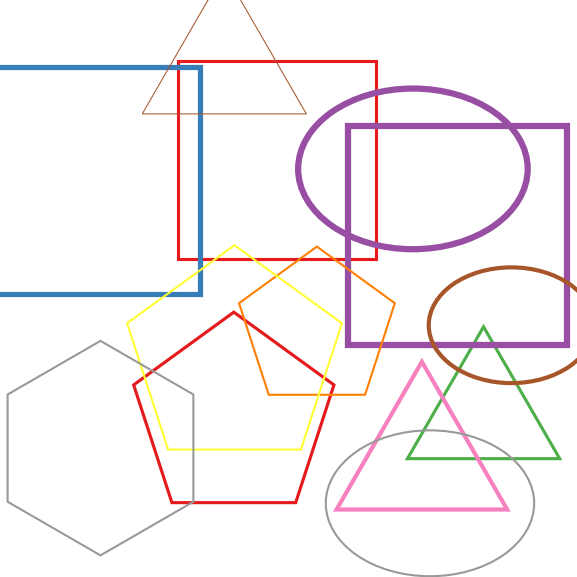[{"shape": "pentagon", "thickness": 1.5, "radius": 0.91, "center": [0.405, 0.276]}, {"shape": "square", "thickness": 1.5, "radius": 0.86, "center": [0.48, 0.722]}, {"shape": "square", "thickness": 2.5, "radius": 0.98, "center": [0.149, 0.687]}, {"shape": "triangle", "thickness": 1.5, "radius": 0.76, "center": [0.837, 0.281]}, {"shape": "oval", "thickness": 3, "radius": 0.99, "center": [0.715, 0.707]}, {"shape": "square", "thickness": 3, "radius": 0.95, "center": [0.793, 0.591]}, {"shape": "pentagon", "thickness": 1, "radius": 0.71, "center": [0.549, 0.43]}, {"shape": "pentagon", "thickness": 1, "radius": 0.98, "center": [0.406, 0.379]}, {"shape": "triangle", "thickness": 0.5, "radius": 0.82, "center": [0.388, 0.884]}, {"shape": "oval", "thickness": 2, "radius": 0.72, "center": [0.886, 0.436]}, {"shape": "triangle", "thickness": 2, "radius": 0.85, "center": [0.73, 0.202]}, {"shape": "hexagon", "thickness": 1, "radius": 0.93, "center": [0.174, 0.223]}, {"shape": "oval", "thickness": 1, "radius": 0.9, "center": [0.745, 0.128]}]